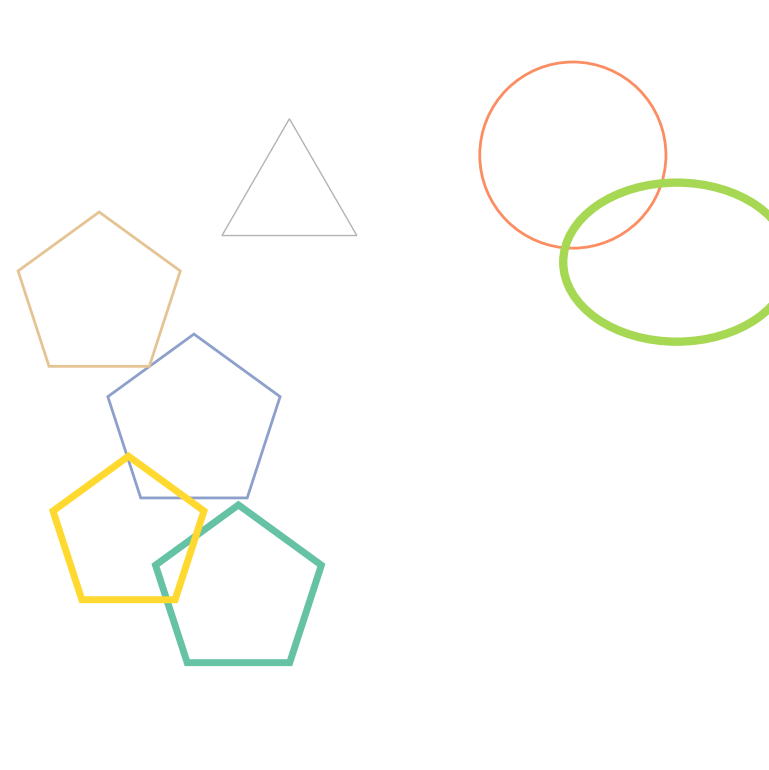[{"shape": "pentagon", "thickness": 2.5, "radius": 0.57, "center": [0.31, 0.231]}, {"shape": "circle", "thickness": 1, "radius": 0.6, "center": [0.744, 0.799]}, {"shape": "pentagon", "thickness": 1, "radius": 0.59, "center": [0.252, 0.448]}, {"shape": "oval", "thickness": 3, "radius": 0.74, "center": [0.879, 0.66]}, {"shape": "pentagon", "thickness": 2.5, "radius": 0.52, "center": [0.167, 0.305]}, {"shape": "pentagon", "thickness": 1, "radius": 0.55, "center": [0.129, 0.614]}, {"shape": "triangle", "thickness": 0.5, "radius": 0.51, "center": [0.376, 0.745]}]